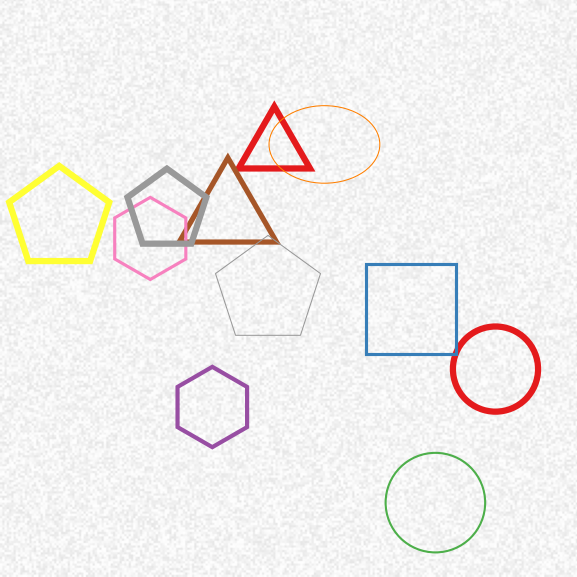[{"shape": "triangle", "thickness": 3, "radius": 0.36, "center": [0.475, 0.743]}, {"shape": "circle", "thickness": 3, "radius": 0.37, "center": [0.858, 0.36]}, {"shape": "square", "thickness": 1.5, "radius": 0.39, "center": [0.712, 0.464]}, {"shape": "circle", "thickness": 1, "radius": 0.43, "center": [0.754, 0.129]}, {"shape": "hexagon", "thickness": 2, "radius": 0.35, "center": [0.368, 0.294]}, {"shape": "oval", "thickness": 0.5, "radius": 0.48, "center": [0.562, 0.749]}, {"shape": "pentagon", "thickness": 3, "radius": 0.46, "center": [0.103, 0.621]}, {"shape": "triangle", "thickness": 2.5, "radius": 0.49, "center": [0.395, 0.629]}, {"shape": "hexagon", "thickness": 1.5, "radius": 0.36, "center": [0.26, 0.586]}, {"shape": "pentagon", "thickness": 0.5, "radius": 0.48, "center": [0.464, 0.496]}, {"shape": "pentagon", "thickness": 3, "radius": 0.36, "center": [0.289, 0.635]}]